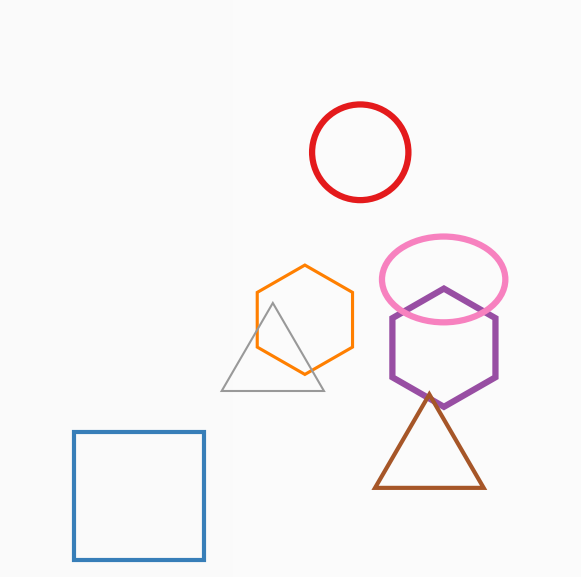[{"shape": "circle", "thickness": 3, "radius": 0.41, "center": [0.62, 0.735]}, {"shape": "square", "thickness": 2, "radius": 0.56, "center": [0.239, 0.14]}, {"shape": "hexagon", "thickness": 3, "radius": 0.51, "center": [0.764, 0.397]}, {"shape": "hexagon", "thickness": 1.5, "radius": 0.47, "center": [0.525, 0.445]}, {"shape": "triangle", "thickness": 2, "radius": 0.54, "center": [0.739, 0.208]}, {"shape": "oval", "thickness": 3, "radius": 0.53, "center": [0.763, 0.515]}, {"shape": "triangle", "thickness": 1, "radius": 0.51, "center": [0.469, 0.373]}]